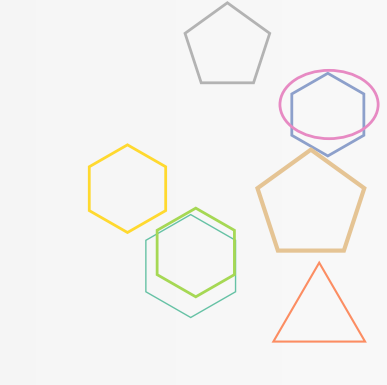[{"shape": "hexagon", "thickness": 1, "radius": 0.67, "center": [0.492, 0.309]}, {"shape": "triangle", "thickness": 1.5, "radius": 0.68, "center": [0.824, 0.181]}, {"shape": "hexagon", "thickness": 2, "radius": 0.54, "center": [0.846, 0.702]}, {"shape": "oval", "thickness": 2, "radius": 0.63, "center": [0.849, 0.729]}, {"shape": "hexagon", "thickness": 2, "radius": 0.58, "center": [0.505, 0.344]}, {"shape": "hexagon", "thickness": 2, "radius": 0.57, "center": [0.329, 0.51]}, {"shape": "pentagon", "thickness": 3, "radius": 0.72, "center": [0.802, 0.466]}, {"shape": "pentagon", "thickness": 2, "radius": 0.57, "center": [0.587, 0.878]}]